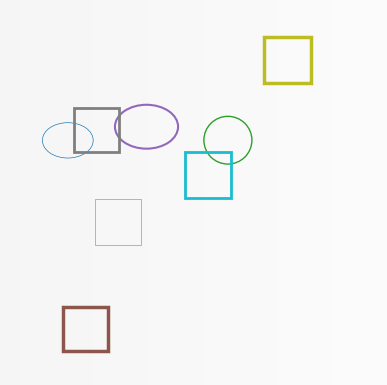[{"shape": "oval", "thickness": 0.5, "radius": 0.33, "center": [0.175, 0.635]}, {"shape": "square", "thickness": 0.5, "radius": 0.3, "center": [0.304, 0.424]}, {"shape": "circle", "thickness": 1, "radius": 0.31, "center": [0.588, 0.636]}, {"shape": "oval", "thickness": 1.5, "radius": 0.41, "center": [0.378, 0.671]}, {"shape": "square", "thickness": 2.5, "radius": 0.29, "center": [0.22, 0.145]}, {"shape": "square", "thickness": 2, "radius": 0.29, "center": [0.249, 0.661]}, {"shape": "square", "thickness": 2.5, "radius": 0.3, "center": [0.742, 0.845]}, {"shape": "square", "thickness": 2, "radius": 0.3, "center": [0.537, 0.545]}]